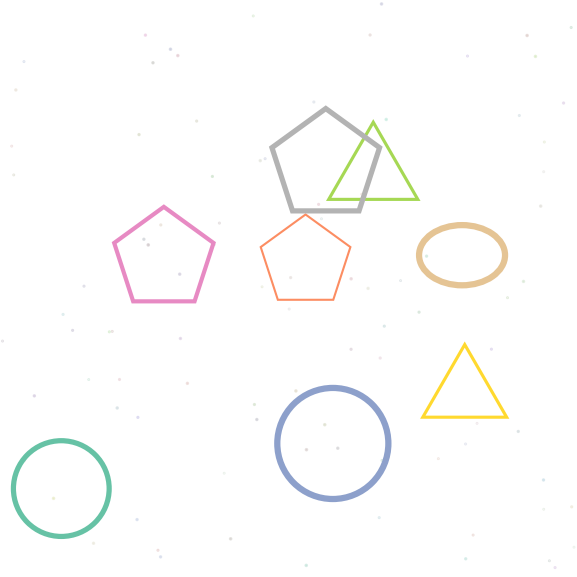[{"shape": "circle", "thickness": 2.5, "radius": 0.41, "center": [0.106, 0.153]}, {"shape": "pentagon", "thickness": 1, "radius": 0.41, "center": [0.529, 0.546]}, {"shape": "circle", "thickness": 3, "radius": 0.48, "center": [0.576, 0.231]}, {"shape": "pentagon", "thickness": 2, "radius": 0.45, "center": [0.284, 0.55]}, {"shape": "triangle", "thickness": 1.5, "radius": 0.45, "center": [0.646, 0.698]}, {"shape": "triangle", "thickness": 1.5, "radius": 0.42, "center": [0.805, 0.319]}, {"shape": "oval", "thickness": 3, "radius": 0.37, "center": [0.8, 0.557]}, {"shape": "pentagon", "thickness": 2.5, "radius": 0.49, "center": [0.564, 0.713]}]